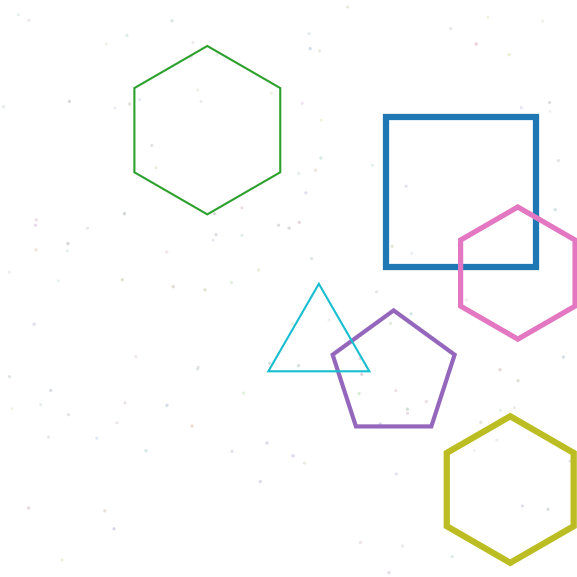[{"shape": "square", "thickness": 3, "radius": 0.65, "center": [0.798, 0.666]}, {"shape": "hexagon", "thickness": 1, "radius": 0.73, "center": [0.359, 0.774]}, {"shape": "pentagon", "thickness": 2, "radius": 0.56, "center": [0.682, 0.351]}, {"shape": "hexagon", "thickness": 2.5, "radius": 0.57, "center": [0.897, 0.526]}, {"shape": "hexagon", "thickness": 3, "radius": 0.63, "center": [0.884, 0.151]}, {"shape": "triangle", "thickness": 1, "radius": 0.5, "center": [0.552, 0.407]}]